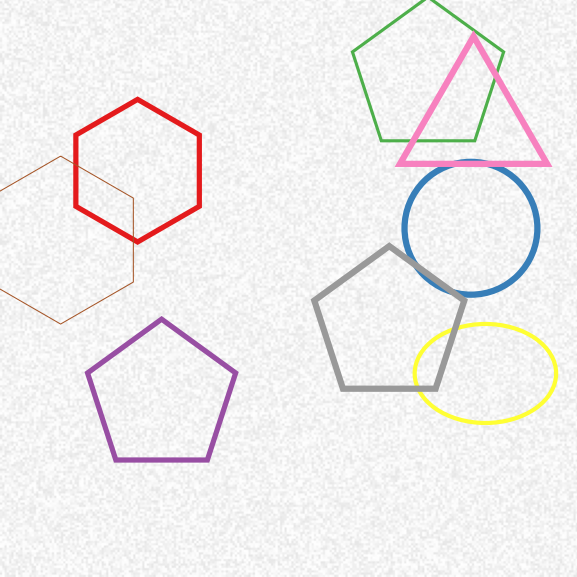[{"shape": "hexagon", "thickness": 2.5, "radius": 0.62, "center": [0.238, 0.704]}, {"shape": "circle", "thickness": 3, "radius": 0.58, "center": [0.816, 0.604]}, {"shape": "pentagon", "thickness": 1.5, "radius": 0.69, "center": [0.741, 0.867]}, {"shape": "pentagon", "thickness": 2.5, "radius": 0.67, "center": [0.28, 0.312]}, {"shape": "oval", "thickness": 2, "radius": 0.61, "center": [0.841, 0.352]}, {"shape": "hexagon", "thickness": 0.5, "radius": 0.73, "center": [0.105, 0.583]}, {"shape": "triangle", "thickness": 3, "radius": 0.74, "center": [0.82, 0.789]}, {"shape": "pentagon", "thickness": 3, "radius": 0.68, "center": [0.674, 0.436]}]